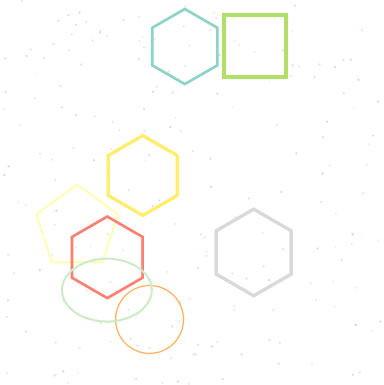[{"shape": "hexagon", "thickness": 2, "radius": 0.49, "center": [0.48, 0.879]}, {"shape": "pentagon", "thickness": 1.5, "radius": 0.56, "center": [0.2, 0.409]}, {"shape": "hexagon", "thickness": 2, "radius": 0.53, "center": [0.279, 0.332]}, {"shape": "circle", "thickness": 1, "radius": 0.44, "center": [0.389, 0.17]}, {"shape": "square", "thickness": 3, "radius": 0.4, "center": [0.662, 0.881]}, {"shape": "hexagon", "thickness": 2.5, "radius": 0.56, "center": [0.659, 0.344]}, {"shape": "oval", "thickness": 1.5, "radius": 0.58, "center": [0.278, 0.246]}, {"shape": "hexagon", "thickness": 2.5, "radius": 0.52, "center": [0.371, 0.544]}]